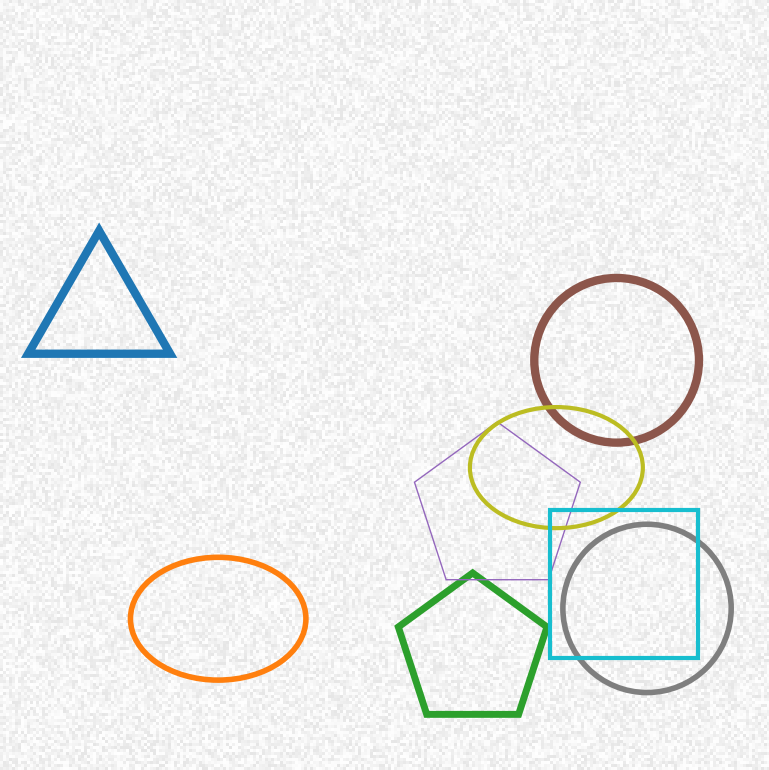[{"shape": "triangle", "thickness": 3, "radius": 0.53, "center": [0.129, 0.594]}, {"shape": "oval", "thickness": 2, "radius": 0.57, "center": [0.283, 0.196]}, {"shape": "pentagon", "thickness": 2.5, "radius": 0.51, "center": [0.614, 0.154]}, {"shape": "pentagon", "thickness": 0.5, "radius": 0.57, "center": [0.646, 0.339]}, {"shape": "circle", "thickness": 3, "radius": 0.53, "center": [0.801, 0.532]}, {"shape": "circle", "thickness": 2, "radius": 0.55, "center": [0.84, 0.21]}, {"shape": "oval", "thickness": 1.5, "radius": 0.56, "center": [0.723, 0.393]}, {"shape": "square", "thickness": 1.5, "radius": 0.48, "center": [0.81, 0.241]}]